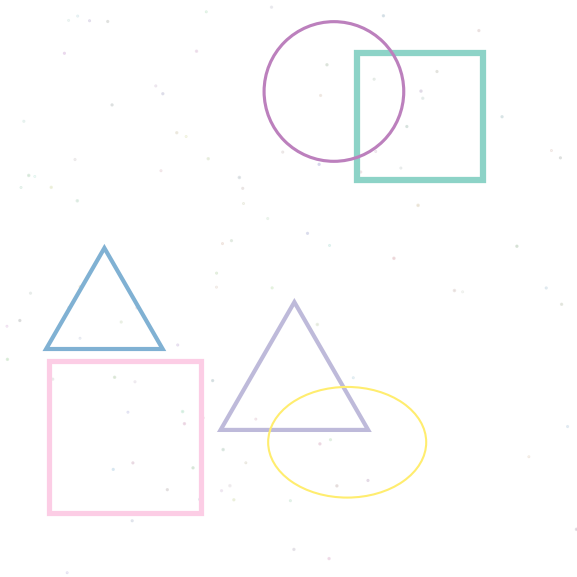[{"shape": "square", "thickness": 3, "radius": 0.55, "center": [0.728, 0.797]}, {"shape": "triangle", "thickness": 2, "radius": 0.74, "center": [0.51, 0.328]}, {"shape": "triangle", "thickness": 2, "radius": 0.58, "center": [0.181, 0.453]}, {"shape": "square", "thickness": 2.5, "radius": 0.66, "center": [0.217, 0.242]}, {"shape": "circle", "thickness": 1.5, "radius": 0.6, "center": [0.578, 0.841]}, {"shape": "oval", "thickness": 1, "radius": 0.68, "center": [0.601, 0.233]}]